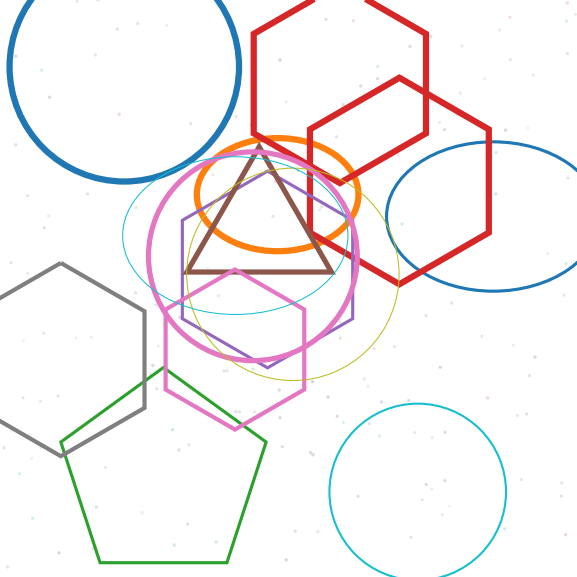[{"shape": "oval", "thickness": 1.5, "radius": 0.92, "center": [0.854, 0.624]}, {"shape": "circle", "thickness": 3, "radius": 0.99, "center": [0.215, 0.884]}, {"shape": "oval", "thickness": 3, "radius": 0.7, "center": [0.481, 0.662]}, {"shape": "pentagon", "thickness": 1.5, "radius": 0.93, "center": [0.283, 0.176]}, {"shape": "hexagon", "thickness": 3, "radius": 0.86, "center": [0.588, 0.854]}, {"shape": "hexagon", "thickness": 3, "radius": 0.89, "center": [0.692, 0.686]}, {"shape": "hexagon", "thickness": 1.5, "radius": 0.85, "center": [0.463, 0.532]}, {"shape": "triangle", "thickness": 2.5, "radius": 0.72, "center": [0.449, 0.6]}, {"shape": "hexagon", "thickness": 2, "radius": 0.69, "center": [0.407, 0.394]}, {"shape": "circle", "thickness": 2.5, "radius": 0.9, "center": [0.438, 0.555]}, {"shape": "hexagon", "thickness": 2, "radius": 0.84, "center": [0.105, 0.377]}, {"shape": "circle", "thickness": 0.5, "radius": 0.92, "center": [0.507, 0.524]}, {"shape": "oval", "thickness": 0.5, "radius": 0.98, "center": [0.407, 0.591]}, {"shape": "circle", "thickness": 1, "radius": 0.76, "center": [0.723, 0.147]}]